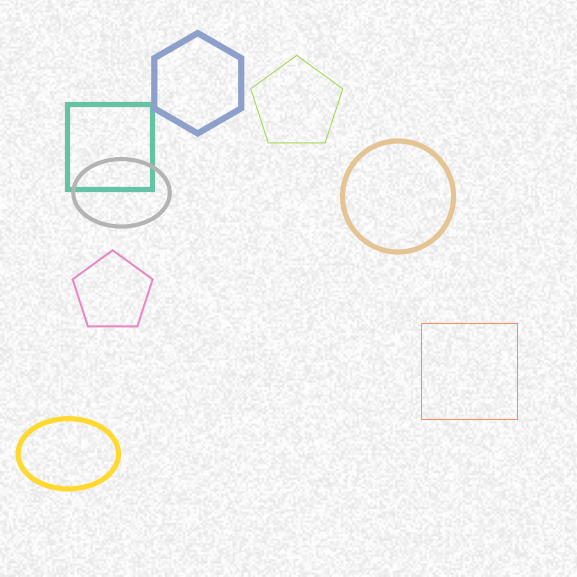[{"shape": "square", "thickness": 2.5, "radius": 0.37, "center": [0.19, 0.745]}, {"shape": "square", "thickness": 0.5, "radius": 0.41, "center": [0.812, 0.356]}, {"shape": "hexagon", "thickness": 3, "radius": 0.43, "center": [0.342, 0.855]}, {"shape": "pentagon", "thickness": 1, "radius": 0.36, "center": [0.195, 0.493]}, {"shape": "pentagon", "thickness": 0.5, "radius": 0.42, "center": [0.514, 0.819]}, {"shape": "oval", "thickness": 2.5, "radius": 0.43, "center": [0.118, 0.213]}, {"shape": "circle", "thickness": 2.5, "radius": 0.48, "center": [0.689, 0.659]}, {"shape": "oval", "thickness": 2, "radius": 0.42, "center": [0.21, 0.665]}]